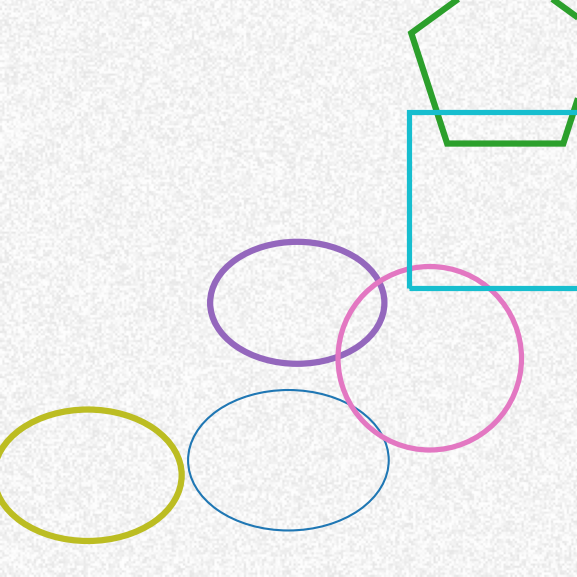[{"shape": "oval", "thickness": 1, "radius": 0.87, "center": [0.499, 0.202]}, {"shape": "pentagon", "thickness": 3, "radius": 0.86, "center": [0.875, 0.889]}, {"shape": "oval", "thickness": 3, "radius": 0.75, "center": [0.515, 0.475]}, {"shape": "circle", "thickness": 2.5, "radius": 0.79, "center": [0.744, 0.379]}, {"shape": "oval", "thickness": 3, "radius": 0.81, "center": [0.152, 0.176]}, {"shape": "square", "thickness": 2.5, "radius": 0.76, "center": [0.861, 0.653]}]